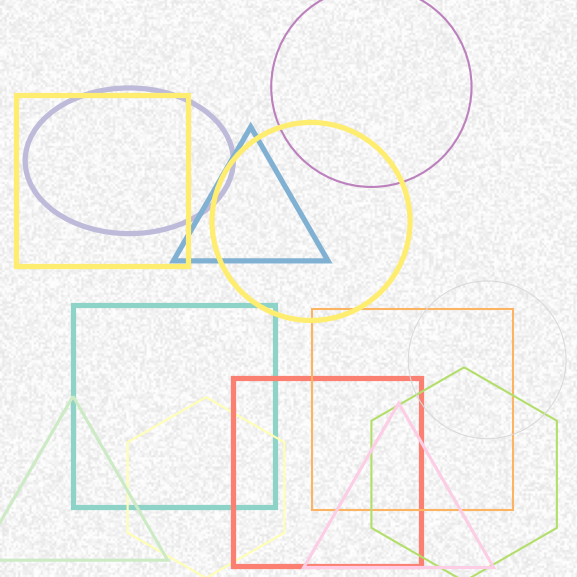[{"shape": "square", "thickness": 2.5, "radius": 0.87, "center": [0.301, 0.296]}, {"shape": "hexagon", "thickness": 1, "radius": 0.78, "center": [0.357, 0.155]}, {"shape": "oval", "thickness": 2.5, "radius": 0.9, "center": [0.224, 0.721]}, {"shape": "square", "thickness": 2.5, "radius": 0.81, "center": [0.567, 0.181]}, {"shape": "triangle", "thickness": 2.5, "radius": 0.77, "center": [0.434, 0.625]}, {"shape": "square", "thickness": 1, "radius": 0.87, "center": [0.713, 0.29]}, {"shape": "hexagon", "thickness": 1, "radius": 0.93, "center": [0.804, 0.178]}, {"shape": "triangle", "thickness": 1.5, "radius": 0.95, "center": [0.69, 0.111]}, {"shape": "circle", "thickness": 0.5, "radius": 0.68, "center": [0.844, 0.376]}, {"shape": "circle", "thickness": 1, "radius": 0.87, "center": [0.643, 0.849]}, {"shape": "triangle", "thickness": 1.5, "radius": 0.95, "center": [0.126, 0.124]}, {"shape": "square", "thickness": 2.5, "radius": 0.74, "center": [0.177, 0.686]}, {"shape": "circle", "thickness": 2.5, "radius": 0.86, "center": [0.539, 0.616]}]